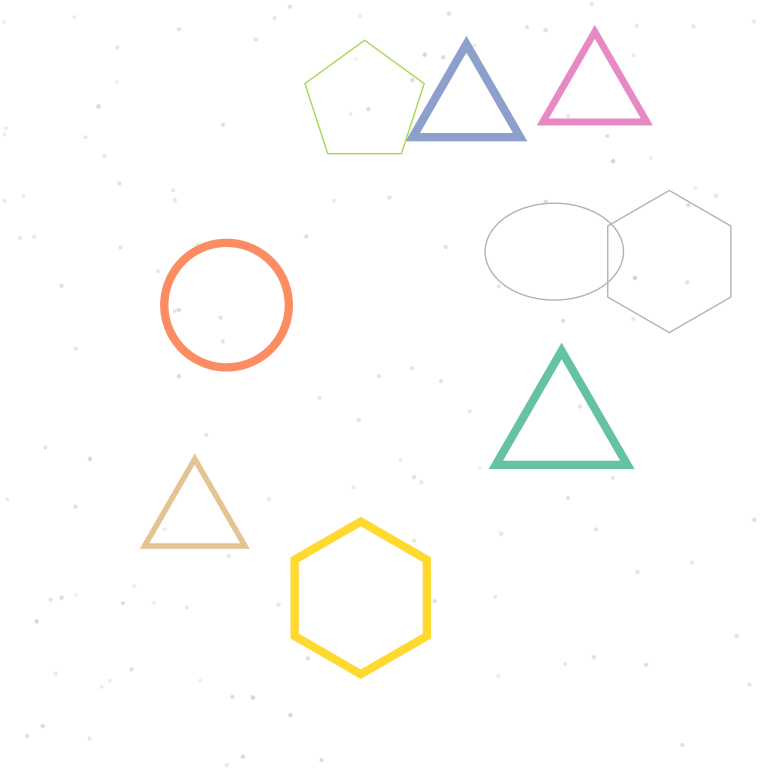[{"shape": "triangle", "thickness": 3, "radius": 0.49, "center": [0.729, 0.446]}, {"shape": "circle", "thickness": 3, "radius": 0.4, "center": [0.294, 0.604]}, {"shape": "triangle", "thickness": 3, "radius": 0.4, "center": [0.606, 0.862]}, {"shape": "triangle", "thickness": 2.5, "radius": 0.39, "center": [0.772, 0.881]}, {"shape": "pentagon", "thickness": 0.5, "radius": 0.41, "center": [0.473, 0.866]}, {"shape": "hexagon", "thickness": 3, "radius": 0.5, "center": [0.469, 0.224]}, {"shape": "triangle", "thickness": 2, "radius": 0.38, "center": [0.253, 0.329]}, {"shape": "oval", "thickness": 0.5, "radius": 0.45, "center": [0.72, 0.673]}, {"shape": "hexagon", "thickness": 0.5, "radius": 0.46, "center": [0.869, 0.66]}]